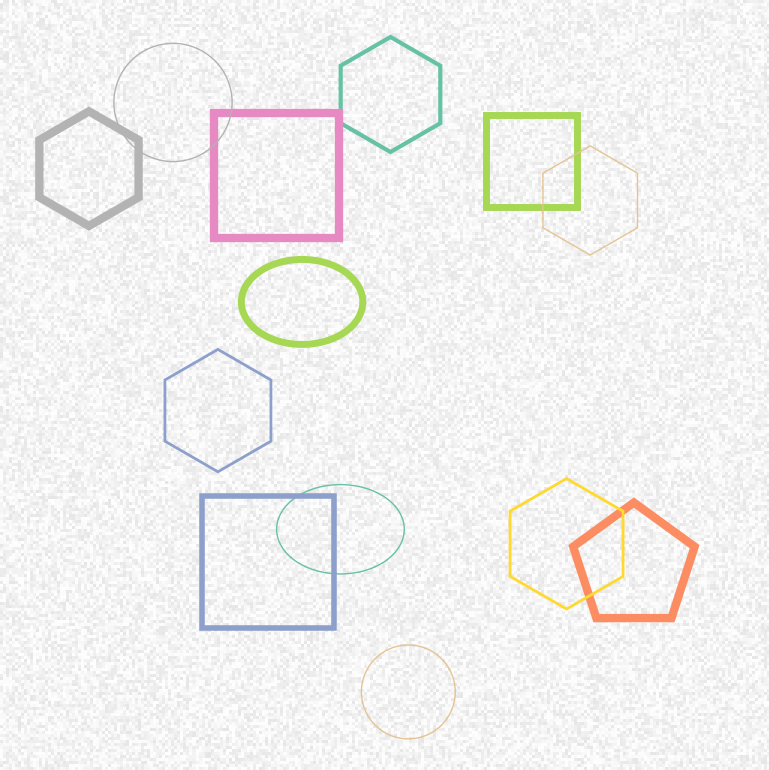[{"shape": "oval", "thickness": 0.5, "radius": 0.41, "center": [0.442, 0.313]}, {"shape": "hexagon", "thickness": 1.5, "radius": 0.37, "center": [0.507, 0.877]}, {"shape": "pentagon", "thickness": 3, "radius": 0.41, "center": [0.823, 0.264]}, {"shape": "hexagon", "thickness": 1, "radius": 0.4, "center": [0.283, 0.467]}, {"shape": "square", "thickness": 2, "radius": 0.43, "center": [0.348, 0.27]}, {"shape": "square", "thickness": 3, "radius": 0.41, "center": [0.359, 0.772]}, {"shape": "oval", "thickness": 2.5, "radius": 0.39, "center": [0.392, 0.608]}, {"shape": "square", "thickness": 2.5, "radius": 0.3, "center": [0.69, 0.79]}, {"shape": "hexagon", "thickness": 1, "radius": 0.42, "center": [0.736, 0.294]}, {"shape": "hexagon", "thickness": 0.5, "radius": 0.35, "center": [0.767, 0.74]}, {"shape": "circle", "thickness": 0.5, "radius": 0.3, "center": [0.53, 0.101]}, {"shape": "circle", "thickness": 0.5, "radius": 0.38, "center": [0.225, 0.867]}, {"shape": "hexagon", "thickness": 3, "radius": 0.37, "center": [0.116, 0.781]}]